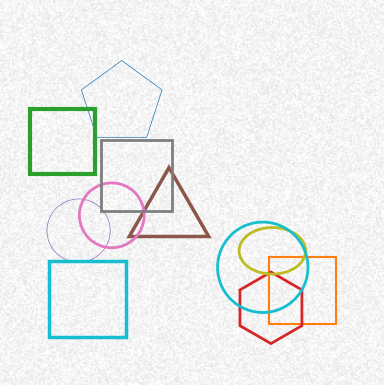[{"shape": "pentagon", "thickness": 0.5, "radius": 0.55, "center": [0.316, 0.732]}, {"shape": "square", "thickness": 1.5, "radius": 0.43, "center": [0.786, 0.246]}, {"shape": "square", "thickness": 3, "radius": 0.42, "center": [0.163, 0.633]}, {"shape": "hexagon", "thickness": 2, "radius": 0.46, "center": [0.704, 0.201]}, {"shape": "circle", "thickness": 0.5, "radius": 0.41, "center": [0.204, 0.401]}, {"shape": "triangle", "thickness": 2.5, "radius": 0.6, "center": [0.439, 0.445]}, {"shape": "circle", "thickness": 2, "radius": 0.42, "center": [0.29, 0.441]}, {"shape": "square", "thickness": 2, "radius": 0.46, "center": [0.354, 0.544]}, {"shape": "oval", "thickness": 2, "radius": 0.43, "center": [0.707, 0.349]}, {"shape": "square", "thickness": 2.5, "radius": 0.5, "center": [0.227, 0.223]}, {"shape": "circle", "thickness": 2, "radius": 0.59, "center": [0.682, 0.306]}]